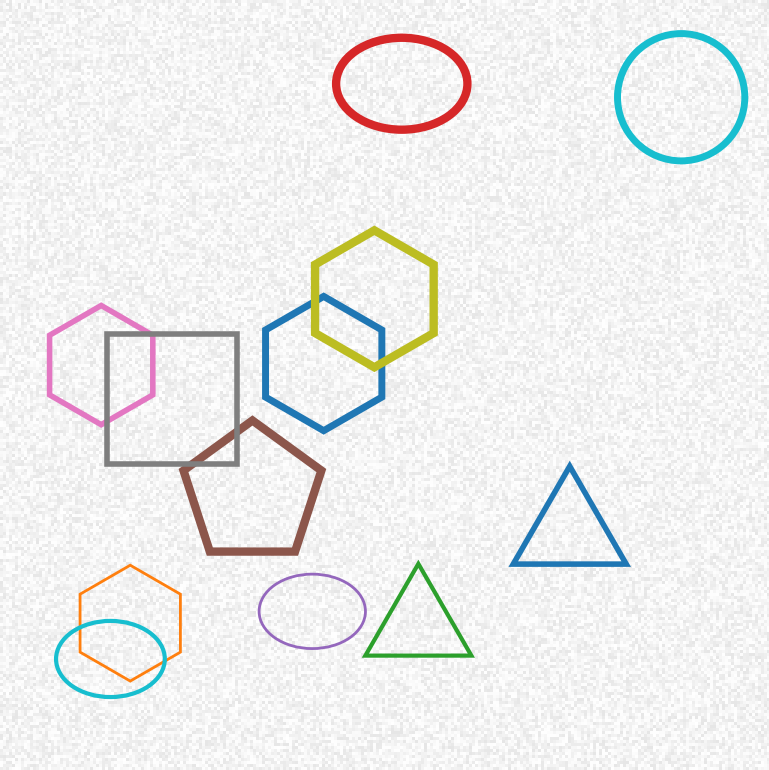[{"shape": "triangle", "thickness": 2, "radius": 0.42, "center": [0.74, 0.31]}, {"shape": "hexagon", "thickness": 2.5, "radius": 0.44, "center": [0.42, 0.528]}, {"shape": "hexagon", "thickness": 1, "radius": 0.38, "center": [0.169, 0.191]}, {"shape": "triangle", "thickness": 1.5, "radius": 0.4, "center": [0.543, 0.188]}, {"shape": "oval", "thickness": 3, "radius": 0.43, "center": [0.522, 0.891]}, {"shape": "oval", "thickness": 1, "radius": 0.35, "center": [0.406, 0.206]}, {"shape": "pentagon", "thickness": 3, "radius": 0.47, "center": [0.328, 0.36]}, {"shape": "hexagon", "thickness": 2, "radius": 0.39, "center": [0.131, 0.526]}, {"shape": "square", "thickness": 2, "radius": 0.42, "center": [0.224, 0.482]}, {"shape": "hexagon", "thickness": 3, "radius": 0.44, "center": [0.486, 0.612]}, {"shape": "circle", "thickness": 2.5, "radius": 0.41, "center": [0.885, 0.874]}, {"shape": "oval", "thickness": 1.5, "radius": 0.35, "center": [0.143, 0.144]}]